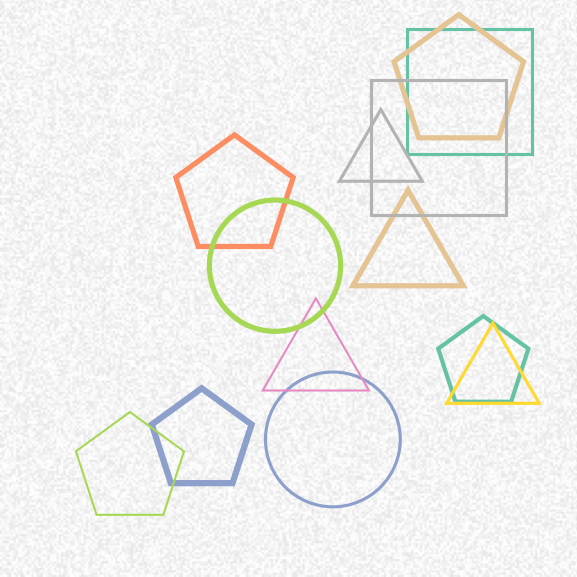[{"shape": "square", "thickness": 1.5, "radius": 0.54, "center": [0.813, 0.84]}, {"shape": "pentagon", "thickness": 2, "radius": 0.41, "center": [0.837, 0.37]}, {"shape": "pentagon", "thickness": 2.5, "radius": 0.53, "center": [0.406, 0.659]}, {"shape": "pentagon", "thickness": 3, "radius": 0.45, "center": [0.349, 0.236]}, {"shape": "circle", "thickness": 1.5, "radius": 0.58, "center": [0.576, 0.238]}, {"shape": "triangle", "thickness": 1, "radius": 0.53, "center": [0.547, 0.376]}, {"shape": "pentagon", "thickness": 1, "radius": 0.49, "center": [0.225, 0.187]}, {"shape": "circle", "thickness": 2.5, "radius": 0.57, "center": [0.476, 0.539]}, {"shape": "triangle", "thickness": 1.5, "radius": 0.46, "center": [0.853, 0.347]}, {"shape": "triangle", "thickness": 2.5, "radius": 0.55, "center": [0.707, 0.56]}, {"shape": "pentagon", "thickness": 2.5, "radius": 0.59, "center": [0.794, 0.856]}, {"shape": "square", "thickness": 1.5, "radius": 0.58, "center": [0.759, 0.743]}, {"shape": "triangle", "thickness": 1.5, "radius": 0.41, "center": [0.659, 0.727]}]